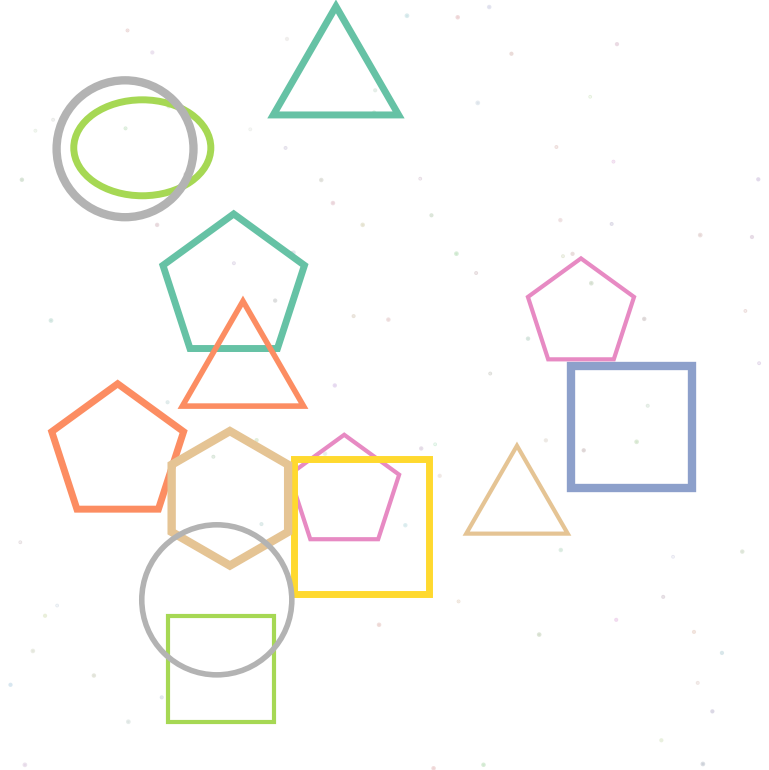[{"shape": "pentagon", "thickness": 2.5, "radius": 0.48, "center": [0.304, 0.626]}, {"shape": "triangle", "thickness": 2.5, "radius": 0.47, "center": [0.436, 0.898]}, {"shape": "pentagon", "thickness": 2.5, "radius": 0.45, "center": [0.153, 0.412]}, {"shape": "triangle", "thickness": 2, "radius": 0.45, "center": [0.316, 0.518]}, {"shape": "square", "thickness": 3, "radius": 0.39, "center": [0.82, 0.445]}, {"shape": "pentagon", "thickness": 1.5, "radius": 0.37, "center": [0.447, 0.36]}, {"shape": "pentagon", "thickness": 1.5, "radius": 0.36, "center": [0.755, 0.592]}, {"shape": "square", "thickness": 1.5, "radius": 0.34, "center": [0.287, 0.131]}, {"shape": "oval", "thickness": 2.5, "radius": 0.45, "center": [0.185, 0.808]}, {"shape": "square", "thickness": 2.5, "radius": 0.44, "center": [0.469, 0.316]}, {"shape": "triangle", "thickness": 1.5, "radius": 0.38, "center": [0.671, 0.345]}, {"shape": "hexagon", "thickness": 3, "radius": 0.44, "center": [0.299, 0.353]}, {"shape": "circle", "thickness": 2, "radius": 0.49, "center": [0.282, 0.221]}, {"shape": "circle", "thickness": 3, "radius": 0.44, "center": [0.162, 0.807]}]